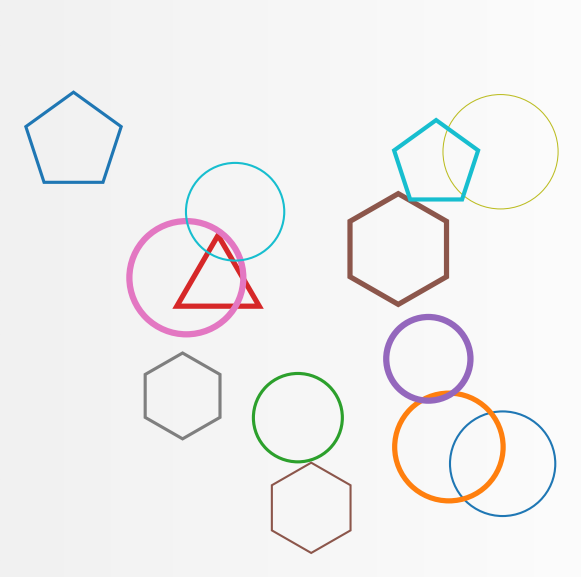[{"shape": "circle", "thickness": 1, "radius": 0.45, "center": [0.865, 0.196]}, {"shape": "pentagon", "thickness": 1.5, "radius": 0.43, "center": [0.126, 0.753]}, {"shape": "circle", "thickness": 2.5, "radius": 0.47, "center": [0.772, 0.225]}, {"shape": "circle", "thickness": 1.5, "radius": 0.38, "center": [0.512, 0.276]}, {"shape": "triangle", "thickness": 2.5, "radius": 0.41, "center": [0.375, 0.51]}, {"shape": "circle", "thickness": 3, "radius": 0.36, "center": [0.737, 0.378]}, {"shape": "hexagon", "thickness": 2.5, "radius": 0.48, "center": [0.685, 0.568]}, {"shape": "hexagon", "thickness": 1, "radius": 0.39, "center": [0.535, 0.12]}, {"shape": "circle", "thickness": 3, "radius": 0.49, "center": [0.321, 0.518]}, {"shape": "hexagon", "thickness": 1.5, "radius": 0.37, "center": [0.314, 0.314]}, {"shape": "circle", "thickness": 0.5, "radius": 0.5, "center": [0.861, 0.736]}, {"shape": "circle", "thickness": 1, "radius": 0.42, "center": [0.404, 0.632]}, {"shape": "pentagon", "thickness": 2, "radius": 0.38, "center": [0.75, 0.715]}]